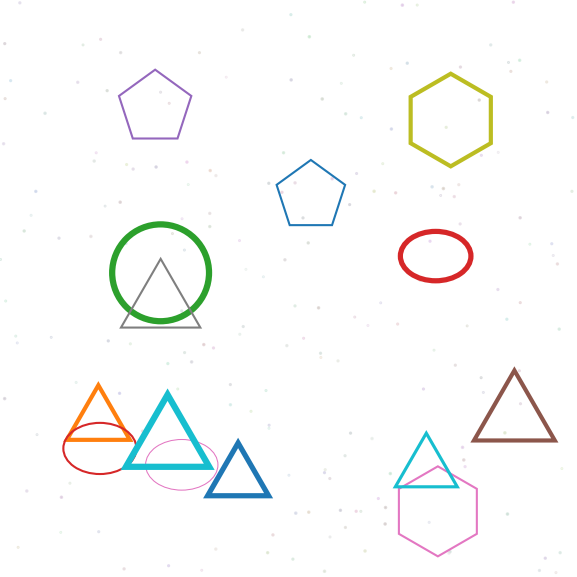[{"shape": "triangle", "thickness": 2.5, "radius": 0.3, "center": [0.412, 0.171]}, {"shape": "pentagon", "thickness": 1, "radius": 0.31, "center": [0.538, 0.66]}, {"shape": "triangle", "thickness": 2, "radius": 0.32, "center": [0.17, 0.269]}, {"shape": "circle", "thickness": 3, "radius": 0.42, "center": [0.278, 0.527]}, {"shape": "oval", "thickness": 2.5, "radius": 0.31, "center": [0.754, 0.556]}, {"shape": "oval", "thickness": 1, "radius": 0.32, "center": [0.173, 0.223]}, {"shape": "pentagon", "thickness": 1, "radius": 0.33, "center": [0.269, 0.813]}, {"shape": "triangle", "thickness": 2, "radius": 0.4, "center": [0.891, 0.277]}, {"shape": "hexagon", "thickness": 1, "radius": 0.39, "center": [0.758, 0.114]}, {"shape": "oval", "thickness": 0.5, "radius": 0.31, "center": [0.315, 0.194]}, {"shape": "triangle", "thickness": 1, "radius": 0.4, "center": [0.278, 0.472]}, {"shape": "hexagon", "thickness": 2, "radius": 0.4, "center": [0.781, 0.791]}, {"shape": "triangle", "thickness": 3, "radius": 0.42, "center": [0.29, 0.232]}, {"shape": "triangle", "thickness": 1.5, "radius": 0.31, "center": [0.738, 0.187]}]